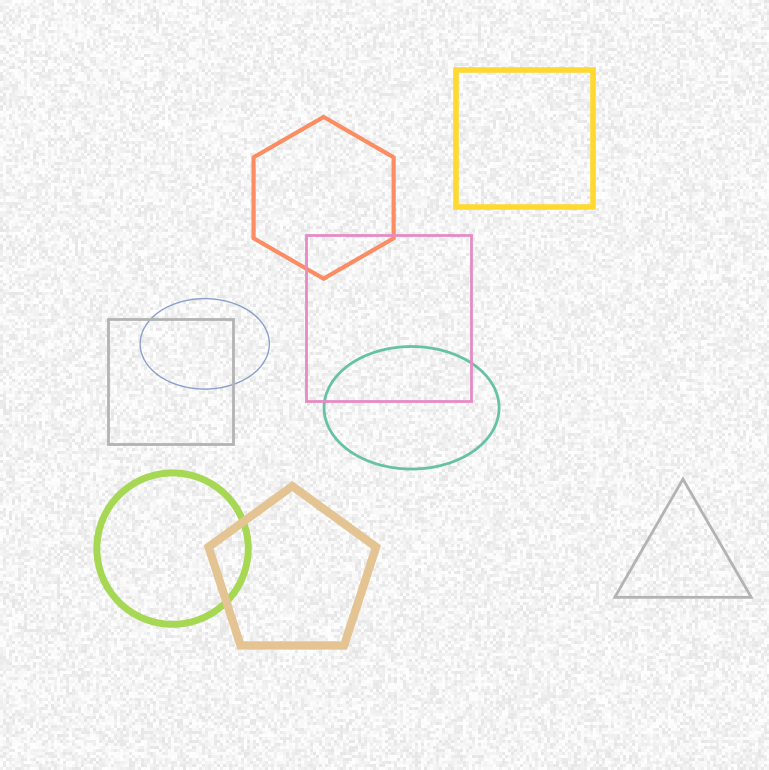[{"shape": "oval", "thickness": 1, "radius": 0.57, "center": [0.535, 0.47]}, {"shape": "hexagon", "thickness": 1.5, "radius": 0.53, "center": [0.42, 0.743]}, {"shape": "oval", "thickness": 0.5, "radius": 0.42, "center": [0.266, 0.553]}, {"shape": "square", "thickness": 1, "radius": 0.54, "center": [0.504, 0.587]}, {"shape": "circle", "thickness": 2.5, "radius": 0.49, "center": [0.224, 0.287]}, {"shape": "square", "thickness": 2, "radius": 0.45, "center": [0.681, 0.82]}, {"shape": "pentagon", "thickness": 3, "radius": 0.57, "center": [0.38, 0.254]}, {"shape": "triangle", "thickness": 1, "radius": 0.51, "center": [0.887, 0.275]}, {"shape": "square", "thickness": 1, "radius": 0.41, "center": [0.221, 0.505]}]